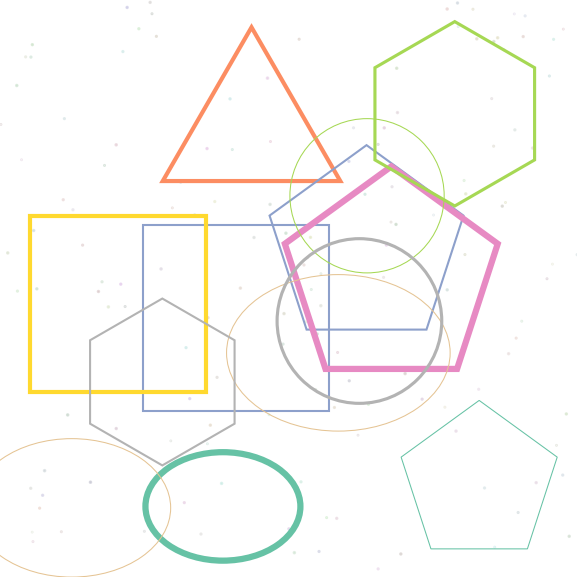[{"shape": "pentagon", "thickness": 0.5, "radius": 0.71, "center": [0.83, 0.164]}, {"shape": "oval", "thickness": 3, "radius": 0.67, "center": [0.386, 0.122]}, {"shape": "triangle", "thickness": 2, "radius": 0.89, "center": [0.436, 0.774]}, {"shape": "pentagon", "thickness": 1, "radius": 0.88, "center": [0.635, 0.571]}, {"shape": "square", "thickness": 1, "radius": 0.81, "center": [0.409, 0.448]}, {"shape": "pentagon", "thickness": 3, "radius": 0.97, "center": [0.678, 0.517]}, {"shape": "circle", "thickness": 0.5, "radius": 0.67, "center": [0.636, 0.66]}, {"shape": "hexagon", "thickness": 1.5, "radius": 0.8, "center": [0.787, 0.802]}, {"shape": "square", "thickness": 2, "radius": 0.76, "center": [0.204, 0.473]}, {"shape": "oval", "thickness": 0.5, "radius": 0.97, "center": [0.586, 0.388]}, {"shape": "oval", "thickness": 0.5, "radius": 0.86, "center": [0.124, 0.12]}, {"shape": "hexagon", "thickness": 1, "radius": 0.72, "center": [0.281, 0.338]}, {"shape": "circle", "thickness": 1.5, "radius": 0.71, "center": [0.622, 0.443]}]